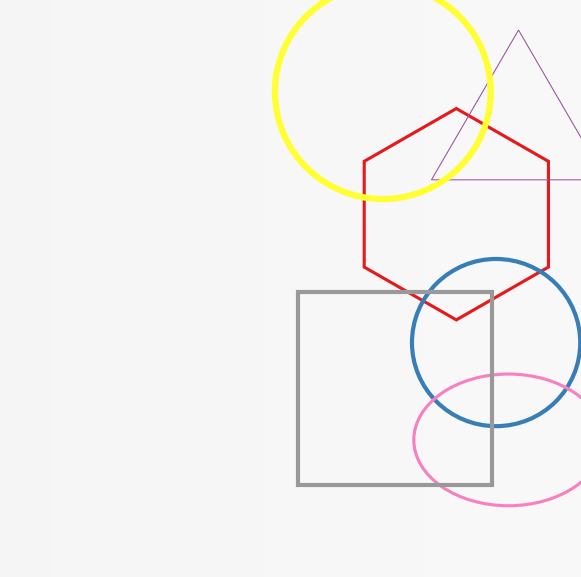[{"shape": "hexagon", "thickness": 1.5, "radius": 0.92, "center": [0.785, 0.628]}, {"shape": "circle", "thickness": 2, "radius": 0.72, "center": [0.854, 0.406]}, {"shape": "triangle", "thickness": 0.5, "radius": 0.86, "center": [0.892, 0.774]}, {"shape": "circle", "thickness": 3, "radius": 0.93, "center": [0.659, 0.84]}, {"shape": "oval", "thickness": 1.5, "radius": 0.81, "center": [0.875, 0.237]}, {"shape": "square", "thickness": 2, "radius": 0.84, "center": [0.68, 0.327]}]